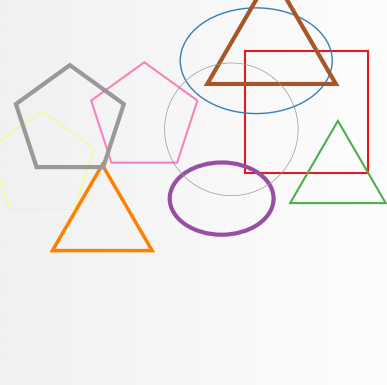[{"shape": "square", "thickness": 1.5, "radius": 0.79, "center": [0.791, 0.709]}, {"shape": "oval", "thickness": 1, "radius": 0.98, "center": [0.661, 0.842]}, {"shape": "triangle", "thickness": 1.5, "radius": 0.71, "center": [0.872, 0.544]}, {"shape": "oval", "thickness": 3, "radius": 0.67, "center": [0.572, 0.484]}, {"shape": "triangle", "thickness": 2.5, "radius": 0.74, "center": [0.264, 0.423]}, {"shape": "pentagon", "thickness": 0.5, "radius": 0.71, "center": [0.108, 0.57]}, {"shape": "triangle", "thickness": 3, "radius": 0.96, "center": [0.701, 0.878]}, {"shape": "pentagon", "thickness": 1.5, "radius": 0.72, "center": [0.372, 0.694]}, {"shape": "circle", "thickness": 0.5, "radius": 0.86, "center": [0.597, 0.664]}, {"shape": "pentagon", "thickness": 3, "radius": 0.73, "center": [0.18, 0.684]}]